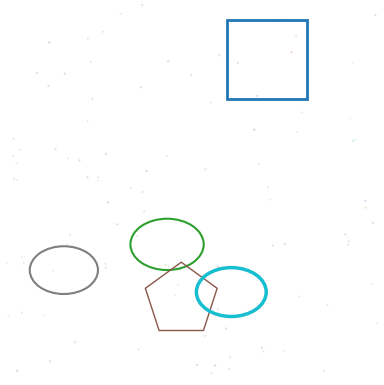[{"shape": "square", "thickness": 2, "radius": 0.51, "center": [0.694, 0.845]}, {"shape": "oval", "thickness": 1.5, "radius": 0.48, "center": [0.434, 0.365]}, {"shape": "pentagon", "thickness": 1, "radius": 0.49, "center": [0.471, 0.221]}, {"shape": "oval", "thickness": 1.5, "radius": 0.44, "center": [0.166, 0.298]}, {"shape": "oval", "thickness": 2.5, "radius": 0.45, "center": [0.601, 0.241]}]